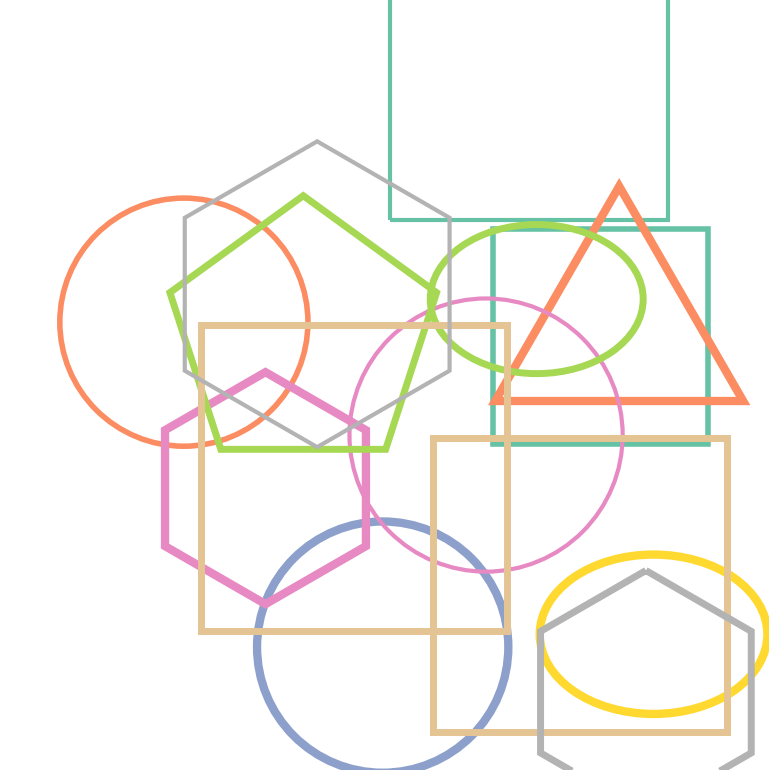[{"shape": "square", "thickness": 1.5, "radius": 0.9, "center": [0.687, 0.895]}, {"shape": "square", "thickness": 2, "radius": 0.7, "center": [0.779, 0.563]}, {"shape": "triangle", "thickness": 3, "radius": 0.93, "center": [0.804, 0.572]}, {"shape": "circle", "thickness": 2, "radius": 0.81, "center": [0.239, 0.582]}, {"shape": "circle", "thickness": 3, "radius": 0.82, "center": [0.497, 0.16]}, {"shape": "circle", "thickness": 1.5, "radius": 0.89, "center": [0.631, 0.435]}, {"shape": "hexagon", "thickness": 3, "radius": 0.75, "center": [0.345, 0.366]}, {"shape": "pentagon", "thickness": 2.5, "radius": 0.91, "center": [0.394, 0.564]}, {"shape": "oval", "thickness": 2.5, "radius": 0.69, "center": [0.697, 0.612]}, {"shape": "oval", "thickness": 3, "radius": 0.74, "center": [0.849, 0.176]}, {"shape": "square", "thickness": 2.5, "radius": 0.95, "center": [0.753, 0.24]}, {"shape": "square", "thickness": 2.5, "radius": 0.99, "center": [0.46, 0.38]}, {"shape": "hexagon", "thickness": 2.5, "radius": 0.79, "center": [0.839, 0.101]}, {"shape": "hexagon", "thickness": 1.5, "radius": 0.99, "center": [0.412, 0.618]}]